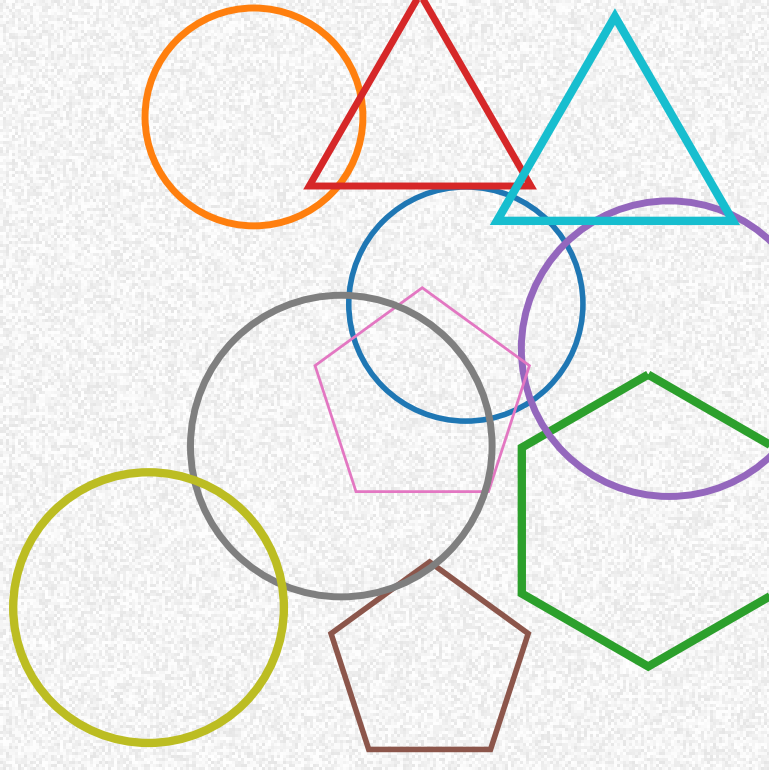[{"shape": "circle", "thickness": 2, "radius": 0.76, "center": [0.605, 0.605]}, {"shape": "circle", "thickness": 2.5, "radius": 0.71, "center": [0.33, 0.848]}, {"shape": "hexagon", "thickness": 3, "radius": 0.95, "center": [0.842, 0.324]}, {"shape": "triangle", "thickness": 2.5, "radius": 0.83, "center": [0.546, 0.842]}, {"shape": "circle", "thickness": 2.5, "radius": 0.96, "center": [0.869, 0.547]}, {"shape": "pentagon", "thickness": 2, "radius": 0.67, "center": [0.558, 0.136]}, {"shape": "pentagon", "thickness": 1, "radius": 0.73, "center": [0.548, 0.48]}, {"shape": "circle", "thickness": 2.5, "radius": 0.98, "center": [0.443, 0.421]}, {"shape": "circle", "thickness": 3, "radius": 0.88, "center": [0.193, 0.211]}, {"shape": "triangle", "thickness": 3, "radius": 0.88, "center": [0.799, 0.802]}]